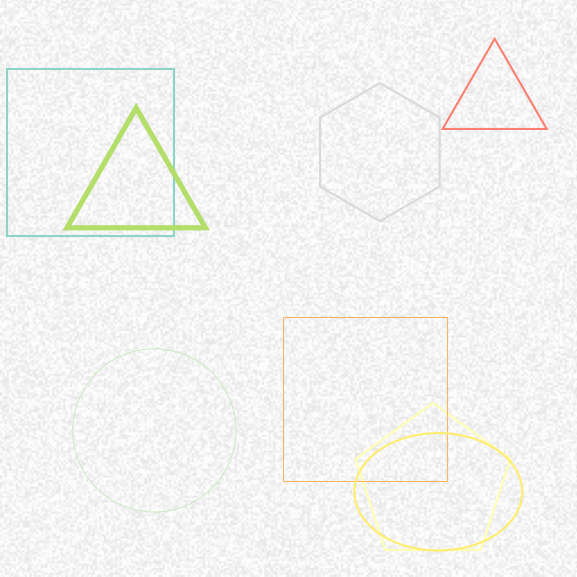[{"shape": "square", "thickness": 1, "radius": 0.72, "center": [0.157, 0.736]}, {"shape": "pentagon", "thickness": 1, "radius": 0.7, "center": [0.75, 0.161]}, {"shape": "triangle", "thickness": 1, "radius": 0.52, "center": [0.857, 0.828]}, {"shape": "square", "thickness": 0.5, "radius": 0.71, "center": [0.632, 0.308]}, {"shape": "triangle", "thickness": 2.5, "radius": 0.69, "center": [0.236, 0.674]}, {"shape": "hexagon", "thickness": 1, "radius": 0.6, "center": [0.658, 0.736]}, {"shape": "circle", "thickness": 0.5, "radius": 0.71, "center": [0.267, 0.254]}, {"shape": "oval", "thickness": 1, "radius": 0.73, "center": [0.759, 0.147]}]